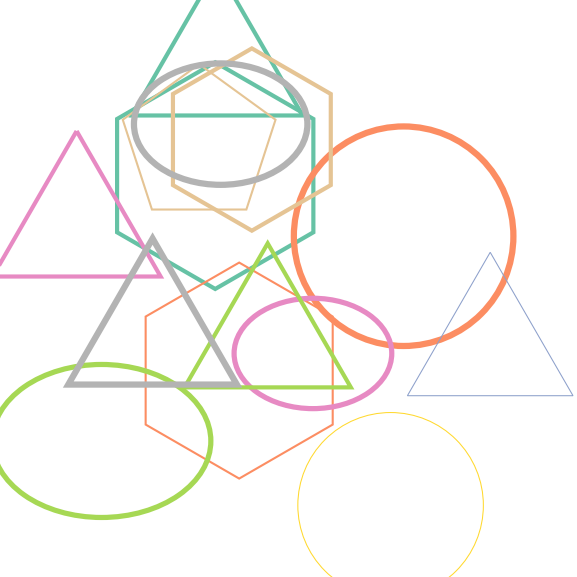[{"shape": "triangle", "thickness": 2, "radius": 0.85, "center": [0.376, 0.884]}, {"shape": "hexagon", "thickness": 2, "radius": 0.98, "center": [0.373, 0.695]}, {"shape": "circle", "thickness": 3, "radius": 0.95, "center": [0.699, 0.59]}, {"shape": "hexagon", "thickness": 1, "radius": 0.94, "center": [0.414, 0.357]}, {"shape": "triangle", "thickness": 0.5, "radius": 0.83, "center": [0.849, 0.397]}, {"shape": "oval", "thickness": 2.5, "radius": 0.68, "center": [0.542, 0.387]}, {"shape": "triangle", "thickness": 2, "radius": 0.84, "center": [0.133, 0.604]}, {"shape": "oval", "thickness": 2.5, "radius": 0.95, "center": [0.176, 0.236]}, {"shape": "triangle", "thickness": 2, "radius": 0.83, "center": [0.464, 0.411]}, {"shape": "circle", "thickness": 0.5, "radius": 0.8, "center": [0.676, 0.124]}, {"shape": "pentagon", "thickness": 1, "radius": 0.7, "center": [0.345, 0.749]}, {"shape": "hexagon", "thickness": 2, "radius": 0.79, "center": [0.436, 0.757]}, {"shape": "oval", "thickness": 3, "radius": 0.75, "center": [0.382, 0.784]}, {"shape": "triangle", "thickness": 3, "radius": 0.84, "center": [0.264, 0.418]}]